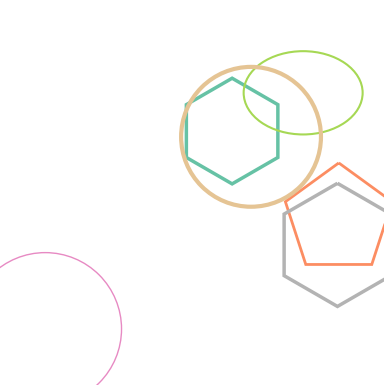[{"shape": "hexagon", "thickness": 2.5, "radius": 0.69, "center": [0.603, 0.66]}, {"shape": "pentagon", "thickness": 2, "radius": 0.73, "center": [0.88, 0.431]}, {"shape": "circle", "thickness": 1, "radius": 0.99, "center": [0.117, 0.146]}, {"shape": "oval", "thickness": 1.5, "radius": 0.77, "center": [0.787, 0.759]}, {"shape": "circle", "thickness": 3, "radius": 0.91, "center": [0.652, 0.645]}, {"shape": "hexagon", "thickness": 2.5, "radius": 0.8, "center": [0.876, 0.364]}]